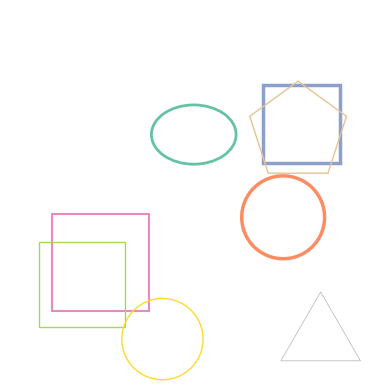[{"shape": "oval", "thickness": 2, "radius": 0.55, "center": [0.503, 0.65]}, {"shape": "circle", "thickness": 2.5, "radius": 0.54, "center": [0.735, 0.436]}, {"shape": "square", "thickness": 2.5, "radius": 0.5, "center": [0.782, 0.677]}, {"shape": "square", "thickness": 1.5, "radius": 0.63, "center": [0.262, 0.318]}, {"shape": "square", "thickness": 1, "radius": 0.55, "center": [0.213, 0.261]}, {"shape": "circle", "thickness": 1, "radius": 0.53, "center": [0.422, 0.119]}, {"shape": "pentagon", "thickness": 1, "radius": 0.66, "center": [0.774, 0.657]}, {"shape": "triangle", "thickness": 0.5, "radius": 0.6, "center": [0.833, 0.122]}]